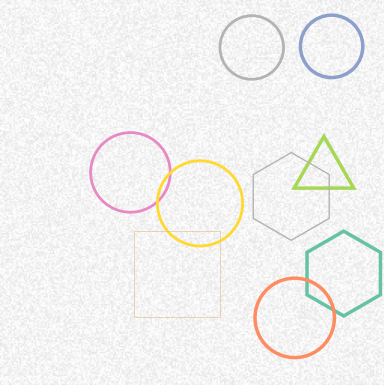[{"shape": "hexagon", "thickness": 2.5, "radius": 0.55, "center": [0.893, 0.289]}, {"shape": "circle", "thickness": 2.5, "radius": 0.52, "center": [0.765, 0.174]}, {"shape": "circle", "thickness": 2.5, "radius": 0.41, "center": [0.861, 0.88]}, {"shape": "circle", "thickness": 2, "radius": 0.52, "center": [0.339, 0.552]}, {"shape": "triangle", "thickness": 2.5, "radius": 0.45, "center": [0.841, 0.556]}, {"shape": "circle", "thickness": 2, "radius": 0.55, "center": [0.52, 0.472]}, {"shape": "square", "thickness": 0.5, "radius": 0.56, "center": [0.46, 0.288]}, {"shape": "circle", "thickness": 2, "radius": 0.41, "center": [0.654, 0.877]}, {"shape": "hexagon", "thickness": 1, "radius": 0.57, "center": [0.756, 0.49]}]